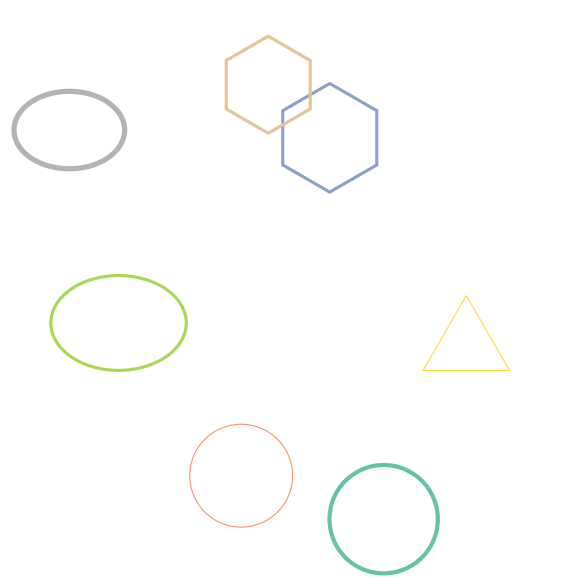[{"shape": "circle", "thickness": 2, "radius": 0.47, "center": [0.664, 0.1]}, {"shape": "circle", "thickness": 0.5, "radius": 0.45, "center": [0.418, 0.175]}, {"shape": "hexagon", "thickness": 1.5, "radius": 0.47, "center": [0.571, 0.76]}, {"shape": "oval", "thickness": 1.5, "radius": 0.59, "center": [0.205, 0.44]}, {"shape": "triangle", "thickness": 0.5, "radius": 0.43, "center": [0.807, 0.401]}, {"shape": "hexagon", "thickness": 1.5, "radius": 0.42, "center": [0.464, 0.852]}, {"shape": "oval", "thickness": 2.5, "radius": 0.48, "center": [0.12, 0.774]}]